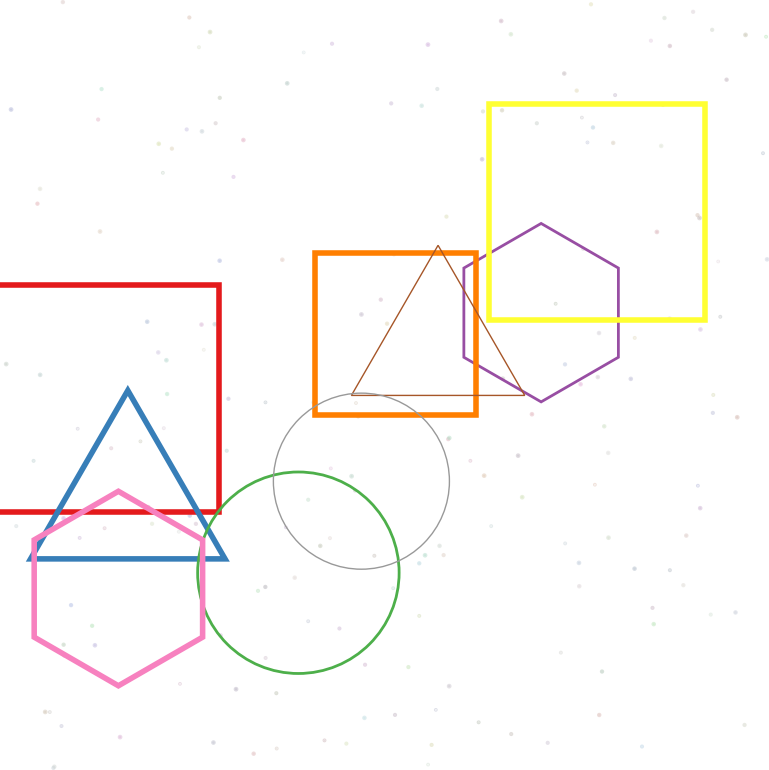[{"shape": "square", "thickness": 2, "radius": 0.74, "center": [0.136, 0.483]}, {"shape": "triangle", "thickness": 2, "radius": 0.73, "center": [0.166, 0.347]}, {"shape": "circle", "thickness": 1, "radius": 0.65, "center": [0.388, 0.256]}, {"shape": "hexagon", "thickness": 1, "radius": 0.58, "center": [0.703, 0.594]}, {"shape": "square", "thickness": 2, "radius": 0.52, "center": [0.514, 0.566]}, {"shape": "square", "thickness": 2, "radius": 0.7, "center": [0.775, 0.725]}, {"shape": "triangle", "thickness": 0.5, "radius": 0.65, "center": [0.569, 0.551]}, {"shape": "hexagon", "thickness": 2, "radius": 0.63, "center": [0.154, 0.236]}, {"shape": "circle", "thickness": 0.5, "radius": 0.57, "center": [0.469, 0.375]}]